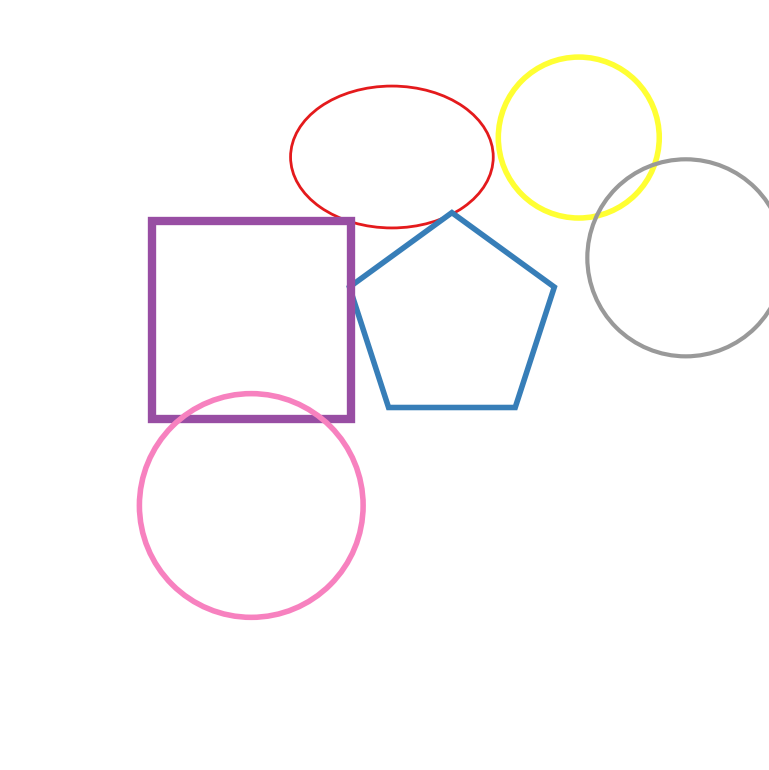[{"shape": "oval", "thickness": 1, "radius": 0.66, "center": [0.509, 0.796]}, {"shape": "pentagon", "thickness": 2, "radius": 0.7, "center": [0.587, 0.584]}, {"shape": "square", "thickness": 3, "radius": 0.64, "center": [0.327, 0.584]}, {"shape": "circle", "thickness": 2, "radius": 0.52, "center": [0.752, 0.821]}, {"shape": "circle", "thickness": 2, "radius": 0.73, "center": [0.326, 0.344]}, {"shape": "circle", "thickness": 1.5, "radius": 0.64, "center": [0.891, 0.665]}]